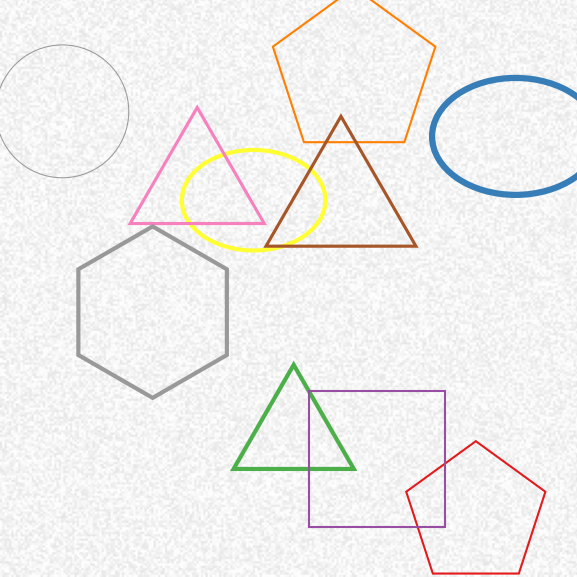[{"shape": "pentagon", "thickness": 1, "radius": 0.63, "center": [0.824, 0.108]}, {"shape": "oval", "thickness": 3, "radius": 0.72, "center": [0.893, 0.763]}, {"shape": "triangle", "thickness": 2, "radius": 0.6, "center": [0.509, 0.247]}, {"shape": "square", "thickness": 1, "radius": 0.59, "center": [0.653, 0.205]}, {"shape": "pentagon", "thickness": 1, "radius": 0.74, "center": [0.613, 0.873]}, {"shape": "oval", "thickness": 2, "radius": 0.62, "center": [0.439, 0.652]}, {"shape": "triangle", "thickness": 1.5, "radius": 0.75, "center": [0.59, 0.648]}, {"shape": "triangle", "thickness": 1.5, "radius": 0.67, "center": [0.341, 0.679]}, {"shape": "circle", "thickness": 0.5, "radius": 0.58, "center": [0.108, 0.806]}, {"shape": "hexagon", "thickness": 2, "radius": 0.74, "center": [0.264, 0.459]}]